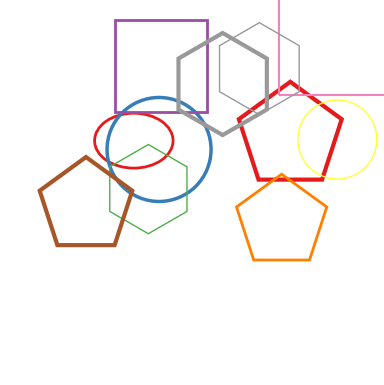[{"shape": "pentagon", "thickness": 3, "radius": 0.7, "center": [0.754, 0.647]}, {"shape": "oval", "thickness": 2, "radius": 0.51, "center": [0.348, 0.635]}, {"shape": "circle", "thickness": 2.5, "radius": 0.68, "center": [0.413, 0.612]}, {"shape": "hexagon", "thickness": 1, "radius": 0.58, "center": [0.385, 0.509]}, {"shape": "square", "thickness": 2, "radius": 0.6, "center": [0.419, 0.828]}, {"shape": "pentagon", "thickness": 2, "radius": 0.62, "center": [0.732, 0.424]}, {"shape": "circle", "thickness": 1, "radius": 0.51, "center": [0.876, 0.638]}, {"shape": "pentagon", "thickness": 3, "radius": 0.63, "center": [0.223, 0.466]}, {"shape": "square", "thickness": 1.5, "radius": 0.7, "center": [0.864, 0.893]}, {"shape": "hexagon", "thickness": 1, "radius": 0.6, "center": [0.674, 0.822]}, {"shape": "hexagon", "thickness": 3, "radius": 0.66, "center": [0.578, 0.782]}]